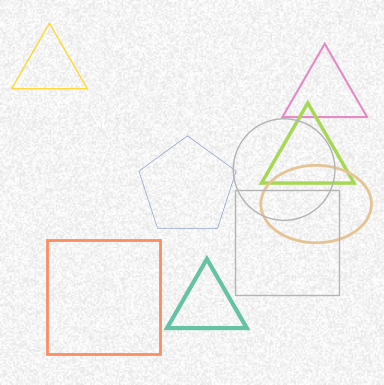[{"shape": "triangle", "thickness": 3, "radius": 0.6, "center": [0.537, 0.208]}, {"shape": "square", "thickness": 2, "radius": 0.74, "center": [0.27, 0.229]}, {"shape": "pentagon", "thickness": 0.5, "radius": 0.66, "center": [0.487, 0.514]}, {"shape": "triangle", "thickness": 1.5, "radius": 0.63, "center": [0.843, 0.759]}, {"shape": "triangle", "thickness": 2.5, "radius": 0.69, "center": [0.799, 0.594]}, {"shape": "triangle", "thickness": 1, "radius": 0.57, "center": [0.128, 0.826]}, {"shape": "oval", "thickness": 2, "radius": 0.72, "center": [0.821, 0.47]}, {"shape": "square", "thickness": 1, "radius": 0.68, "center": [0.745, 0.37]}, {"shape": "circle", "thickness": 1, "radius": 0.66, "center": [0.738, 0.56]}]